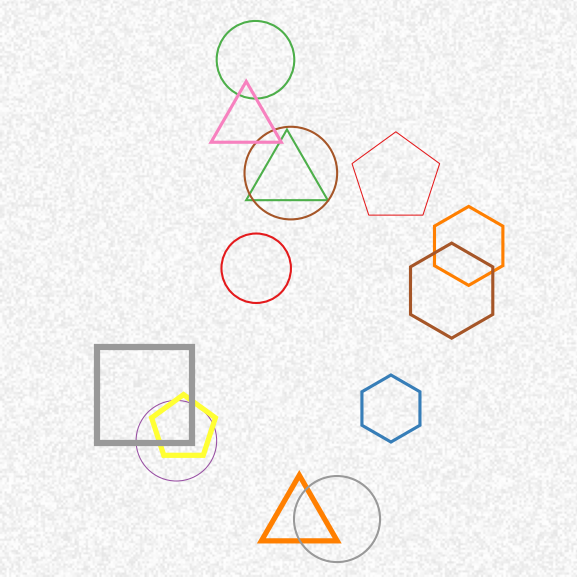[{"shape": "pentagon", "thickness": 0.5, "radius": 0.4, "center": [0.685, 0.691]}, {"shape": "circle", "thickness": 1, "radius": 0.3, "center": [0.444, 0.535]}, {"shape": "hexagon", "thickness": 1.5, "radius": 0.29, "center": [0.677, 0.292]}, {"shape": "triangle", "thickness": 1, "radius": 0.41, "center": [0.497, 0.693]}, {"shape": "circle", "thickness": 1, "radius": 0.34, "center": [0.442, 0.896]}, {"shape": "circle", "thickness": 0.5, "radius": 0.35, "center": [0.305, 0.236]}, {"shape": "triangle", "thickness": 2.5, "radius": 0.38, "center": [0.518, 0.1]}, {"shape": "hexagon", "thickness": 1.5, "radius": 0.34, "center": [0.812, 0.573]}, {"shape": "pentagon", "thickness": 2.5, "radius": 0.29, "center": [0.318, 0.258]}, {"shape": "hexagon", "thickness": 1.5, "radius": 0.41, "center": [0.782, 0.496]}, {"shape": "circle", "thickness": 1, "radius": 0.4, "center": [0.504, 0.699]}, {"shape": "triangle", "thickness": 1.5, "radius": 0.35, "center": [0.426, 0.788]}, {"shape": "circle", "thickness": 1, "radius": 0.37, "center": [0.584, 0.1]}, {"shape": "square", "thickness": 3, "radius": 0.42, "center": [0.25, 0.316]}]